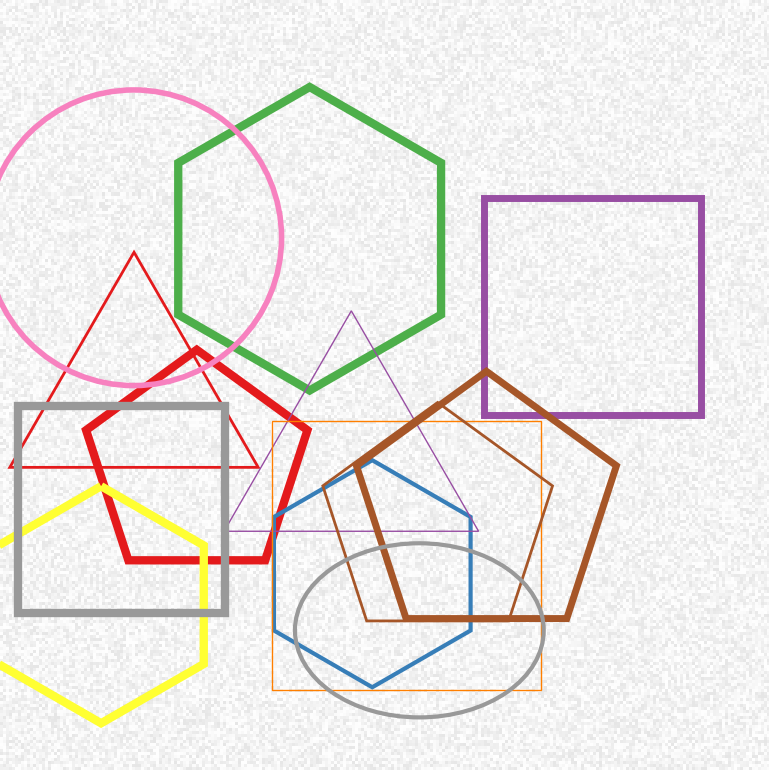[{"shape": "pentagon", "thickness": 3, "radius": 0.76, "center": [0.256, 0.395]}, {"shape": "triangle", "thickness": 1, "radius": 0.93, "center": [0.174, 0.486]}, {"shape": "hexagon", "thickness": 1.5, "radius": 0.74, "center": [0.483, 0.255]}, {"shape": "hexagon", "thickness": 3, "radius": 0.99, "center": [0.402, 0.69]}, {"shape": "square", "thickness": 2.5, "radius": 0.71, "center": [0.769, 0.602]}, {"shape": "triangle", "thickness": 0.5, "radius": 0.95, "center": [0.456, 0.405]}, {"shape": "square", "thickness": 0.5, "radius": 0.87, "center": [0.528, 0.279]}, {"shape": "hexagon", "thickness": 3, "radius": 0.77, "center": [0.131, 0.215]}, {"shape": "pentagon", "thickness": 2.5, "radius": 0.89, "center": [0.632, 0.34]}, {"shape": "pentagon", "thickness": 1, "radius": 0.78, "center": [0.568, 0.32]}, {"shape": "circle", "thickness": 2, "radius": 0.96, "center": [0.174, 0.691]}, {"shape": "square", "thickness": 3, "radius": 0.67, "center": [0.157, 0.339]}, {"shape": "oval", "thickness": 1.5, "radius": 0.81, "center": [0.545, 0.181]}]